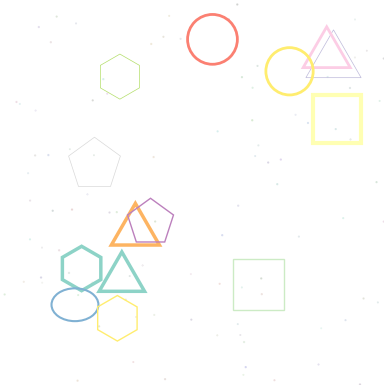[{"shape": "triangle", "thickness": 2.5, "radius": 0.34, "center": [0.316, 0.277]}, {"shape": "hexagon", "thickness": 2.5, "radius": 0.29, "center": [0.212, 0.303]}, {"shape": "square", "thickness": 3, "radius": 0.31, "center": [0.876, 0.691]}, {"shape": "triangle", "thickness": 0.5, "radius": 0.41, "center": [0.866, 0.84]}, {"shape": "circle", "thickness": 2, "radius": 0.32, "center": [0.552, 0.898]}, {"shape": "oval", "thickness": 1.5, "radius": 0.3, "center": [0.195, 0.208]}, {"shape": "triangle", "thickness": 2.5, "radius": 0.36, "center": [0.352, 0.4]}, {"shape": "hexagon", "thickness": 0.5, "radius": 0.29, "center": [0.311, 0.801]}, {"shape": "triangle", "thickness": 2, "radius": 0.35, "center": [0.849, 0.86]}, {"shape": "pentagon", "thickness": 0.5, "radius": 0.35, "center": [0.245, 0.573]}, {"shape": "pentagon", "thickness": 1, "radius": 0.31, "center": [0.391, 0.422]}, {"shape": "square", "thickness": 1, "radius": 0.33, "center": [0.672, 0.262]}, {"shape": "hexagon", "thickness": 1, "radius": 0.3, "center": [0.305, 0.173]}, {"shape": "circle", "thickness": 2, "radius": 0.31, "center": [0.752, 0.815]}]